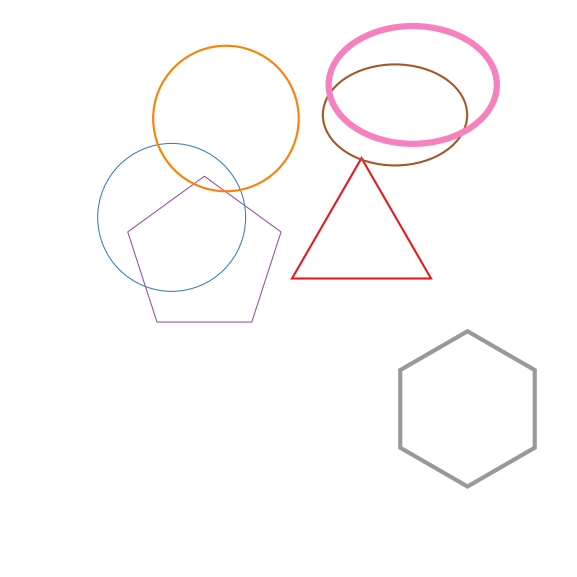[{"shape": "triangle", "thickness": 1, "radius": 0.69, "center": [0.626, 0.586]}, {"shape": "circle", "thickness": 0.5, "radius": 0.64, "center": [0.297, 0.623]}, {"shape": "pentagon", "thickness": 0.5, "radius": 0.7, "center": [0.354, 0.554]}, {"shape": "circle", "thickness": 1, "radius": 0.63, "center": [0.391, 0.794]}, {"shape": "oval", "thickness": 1, "radius": 0.62, "center": [0.684, 0.8]}, {"shape": "oval", "thickness": 3, "radius": 0.73, "center": [0.715, 0.852]}, {"shape": "hexagon", "thickness": 2, "radius": 0.67, "center": [0.81, 0.291]}]